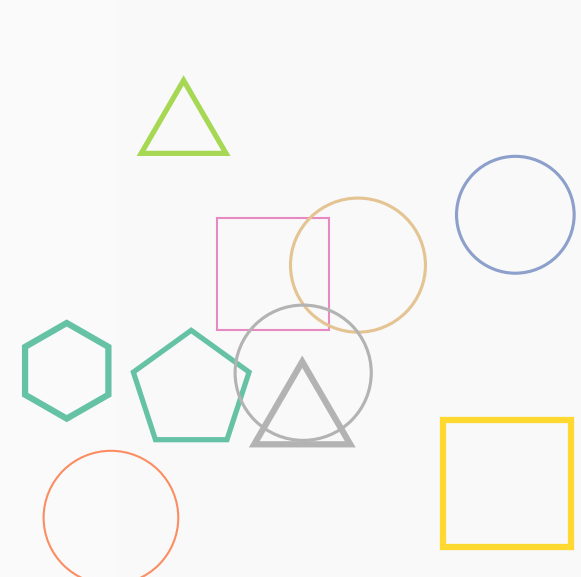[{"shape": "pentagon", "thickness": 2.5, "radius": 0.52, "center": [0.329, 0.322]}, {"shape": "hexagon", "thickness": 3, "radius": 0.41, "center": [0.115, 0.357]}, {"shape": "circle", "thickness": 1, "radius": 0.58, "center": [0.191, 0.103]}, {"shape": "circle", "thickness": 1.5, "radius": 0.51, "center": [0.887, 0.627]}, {"shape": "square", "thickness": 1, "radius": 0.48, "center": [0.47, 0.525]}, {"shape": "triangle", "thickness": 2.5, "radius": 0.42, "center": [0.316, 0.776]}, {"shape": "square", "thickness": 3, "radius": 0.55, "center": [0.872, 0.162]}, {"shape": "circle", "thickness": 1.5, "radius": 0.58, "center": [0.616, 0.54]}, {"shape": "circle", "thickness": 1.5, "radius": 0.59, "center": [0.522, 0.354]}, {"shape": "triangle", "thickness": 3, "radius": 0.48, "center": [0.52, 0.277]}]